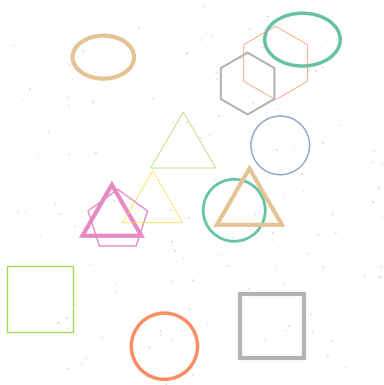[{"shape": "oval", "thickness": 2.5, "radius": 0.49, "center": [0.786, 0.897]}, {"shape": "circle", "thickness": 2, "radius": 0.4, "center": [0.608, 0.454]}, {"shape": "hexagon", "thickness": 0.5, "radius": 0.48, "center": [0.716, 0.836]}, {"shape": "circle", "thickness": 2.5, "radius": 0.43, "center": [0.427, 0.101]}, {"shape": "circle", "thickness": 1, "radius": 0.38, "center": [0.728, 0.622]}, {"shape": "pentagon", "thickness": 1, "radius": 0.41, "center": [0.306, 0.427]}, {"shape": "triangle", "thickness": 3, "radius": 0.44, "center": [0.291, 0.432]}, {"shape": "square", "thickness": 1, "radius": 0.43, "center": [0.104, 0.224]}, {"shape": "triangle", "thickness": 0.5, "radius": 0.49, "center": [0.476, 0.612]}, {"shape": "triangle", "thickness": 0.5, "radius": 0.45, "center": [0.397, 0.467]}, {"shape": "triangle", "thickness": 3, "radius": 0.49, "center": [0.648, 0.465]}, {"shape": "oval", "thickness": 3, "radius": 0.4, "center": [0.268, 0.852]}, {"shape": "square", "thickness": 3, "radius": 0.42, "center": [0.708, 0.152]}, {"shape": "hexagon", "thickness": 1.5, "radius": 0.4, "center": [0.643, 0.783]}]